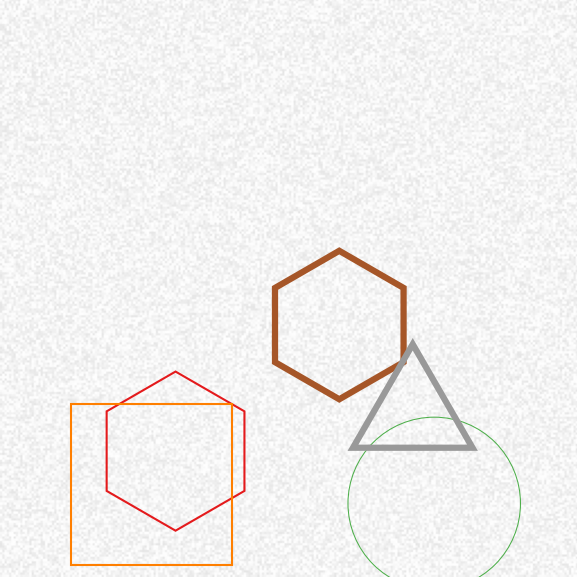[{"shape": "hexagon", "thickness": 1, "radius": 0.69, "center": [0.304, 0.218]}, {"shape": "circle", "thickness": 0.5, "radius": 0.75, "center": [0.752, 0.127]}, {"shape": "square", "thickness": 1, "radius": 0.7, "center": [0.262, 0.16]}, {"shape": "hexagon", "thickness": 3, "radius": 0.64, "center": [0.588, 0.436]}, {"shape": "triangle", "thickness": 3, "radius": 0.6, "center": [0.715, 0.284]}]